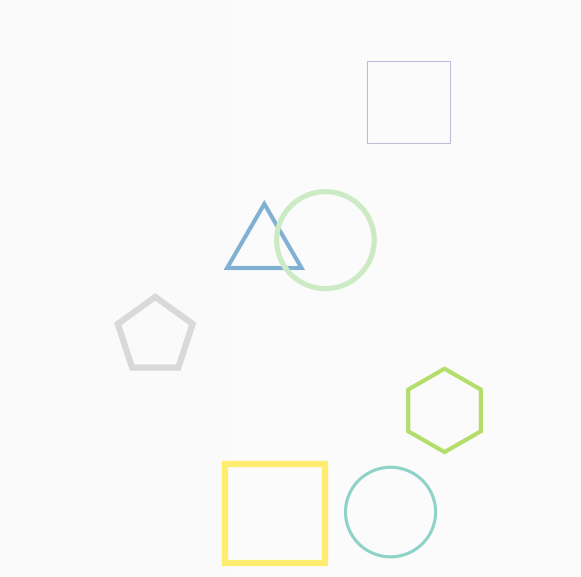[{"shape": "circle", "thickness": 1.5, "radius": 0.39, "center": [0.672, 0.112]}, {"shape": "square", "thickness": 0.5, "radius": 0.36, "center": [0.703, 0.823]}, {"shape": "triangle", "thickness": 2, "radius": 0.37, "center": [0.455, 0.572]}, {"shape": "hexagon", "thickness": 2, "radius": 0.36, "center": [0.765, 0.288]}, {"shape": "pentagon", "thickness": 3, "radius": 0.34, "center": [0.267, 0.417]}, {"shape": "circle", "thickness": 2.5, "radius": 0.42, "center": [0.56, 0.583]}, {"shape": "square", "thickness": 3, "radius": 0.43, "center": [0.474, 0.11]}]